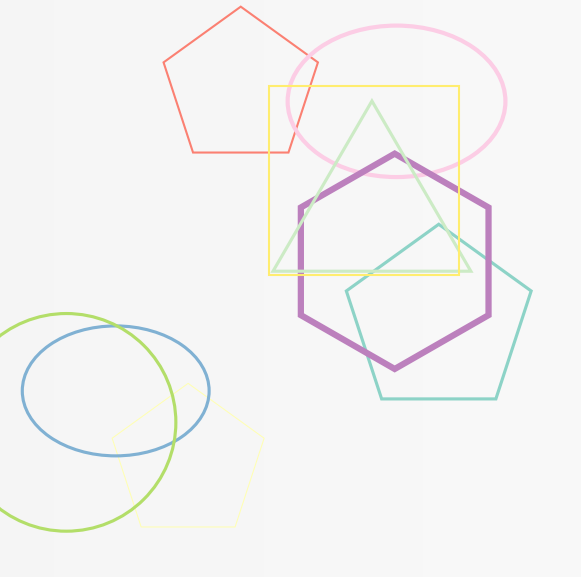[{"shape": "pentagon", "thickness": 1.5, "radius": 0.84, "center": [0.755, 0.444]}, {"shape": "pentagon", "thickness": 0.5, "radius": 0.69, "center": [0.324, 0.198]}, {"shape": "pentagon", "thickness": 1, "radius": 0.7, "center": [0.414, 0.848]}, {"shape": "oval", "thickness": 1.5, "radius": 0.8, "center": [0.199, 0.322]}, {"shape": "circle", "thickness": 1.5, "radius": 0.94, "center": [0.114, 0.268]}, {"shape": "oval", "thickness": 2, "radius": 0.94, "center": [0.682, 0.824]}, {"shape": "hexagon", "thickness": 3, "radius": 0.93, "center": [0.679, 0.547]}, {"shape": "triangle", "thickness": 1.5, "radius": 0.98, "center": [0.64, 0.628]}, {"shape": "square", "thickness": 1, "radius": 0.82, "center": [0.627, 0.687]}]